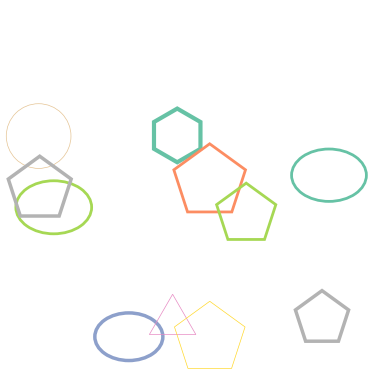[{"shape": "hexagon", "thickness": 3, "radius": 0.35, "center": [0.46, 0.648]}, {"shape": "oval", "thickness": 2, "radius": 0.49, "center": [0.854, 0.545]}, {"shape": "pentagon", "thickness": 2, "radius": 0.49, "center": [0.545, 0.529]}, {"shape": "oval", "thickness": 2.5, "radius": 0.44, "center": [0.335, 0.125]}, {"shape": "triangle", "thickness": 0.5, "radius": 0.35, "center": [0.448, 0.166]}, {"shape": "oval", "thickness": 2, "radius": 0.49, "center": [0.14, 0.462]}, {"shape": "pentagon", "thickness": 2, "radius": 0.4, "center": [0.639, 0.443]}, {"shape": "pentagon", "thickness": 0.5, "radius": 0.48, "center": [0.545, 0.121]}, {"shape": "circle", "thickness": 0.5, "radius": 0.42, "center": [0.1, 0.647]}, {"shape": "pentagon", "thickness": 2.5, "radius": 0.36, "center": [0.836, 0.172]}, {"shape": "pentagon", "thickness": 2.5, "radius": 0.43, "center": [0.103, 0.508]}]